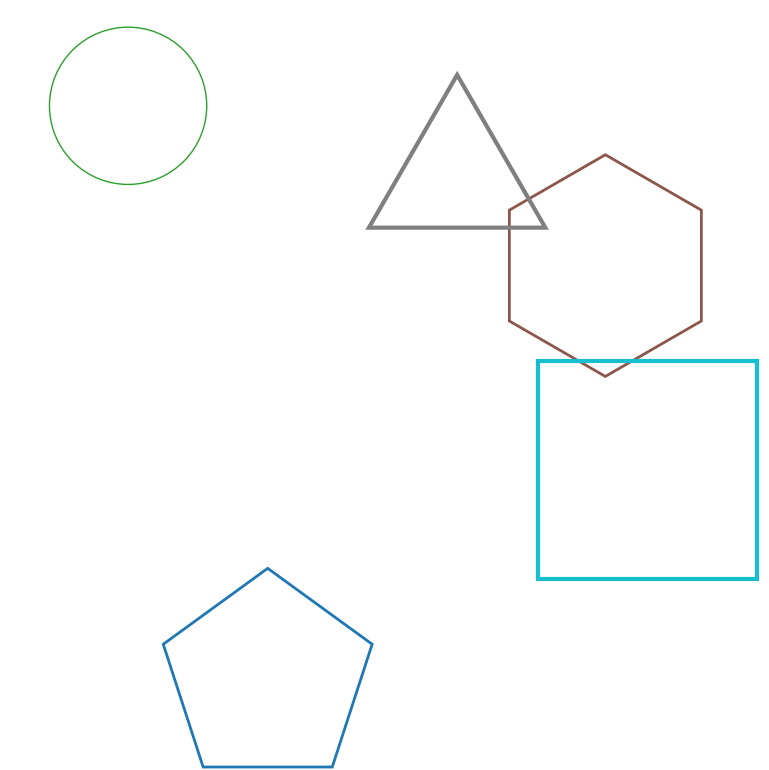[{"shape": "pentagon", "thickness": 1, "radius": 0.71, "center": [0.348, 0.119]}, {"shape": "circle", "thickness": 0.5, "radius": 0.51, "center": [0.166, 0.863]}, {"shape": "hexagon", "thickness": 1, "radius": 0.72, "center": [0.786, 0.655]}, {"shape": "triangle", "thickness": 1.5, "radius": 0.66, "center": [0.594, 0.77]}, {"shape": "square", "thickness": 1.5, "radius": 0.71, "center": [0.841, 0.39]}]